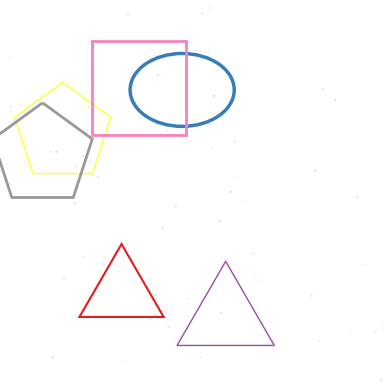[{"shape": "triangle", "thickness": 1.5, "radius": 0.63, "center": [0.316, 0.24]}, {"shape": "oval", "thickness": 2.5, "radius": 0.68, "center": [0.473, 0.766]}, {"shape": "triangle", "thickness": 1, "radius": 0.73, "center": [0.586, 0.176]}, {"shape": "pentagon", "thickness": 1, "radius": 0.66, "center": [0.163, 0.655]}, {"shape": "square", "thickness": 2, "radius": 0.61, "center": [0.361, 0.771]}, {"shape": "pentagon", "thickness": 2, "radius": 0.68, "center": [0.11, 0.597]}]